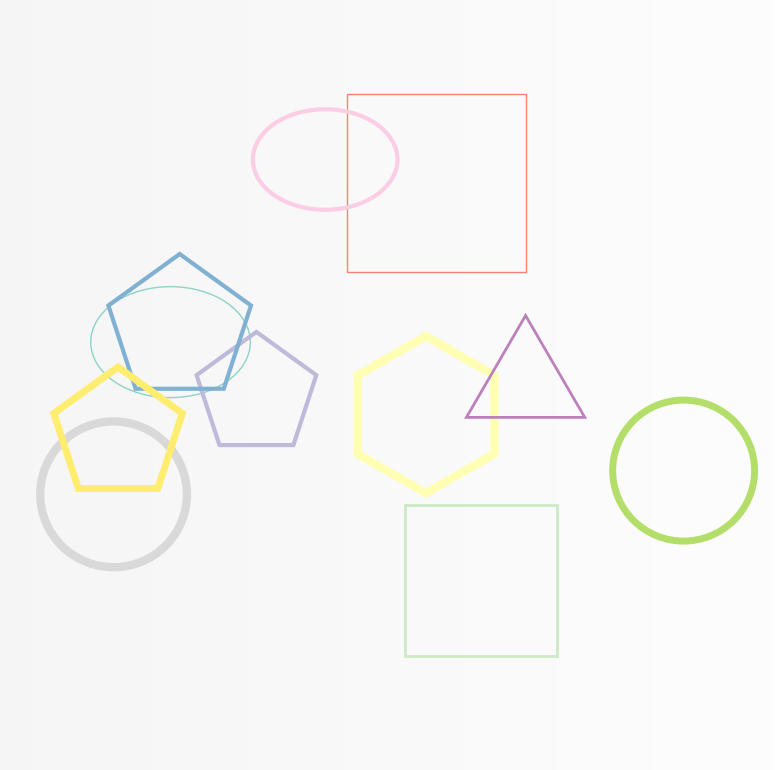[{"shape": "oval", "thickness": 0.5, "radius": 0.51, "center": [0.22, 0.556]}, {"shape": "hexagon", "thickness": 3, "radius": 0.51, "center": [0.55, 0.462]}, {"shape": "pentagon", "thickness": 1.5, "radius": 0.41, "center": [0.331, 0.488]}, {"shape": "square", "thickness": 0.5, "radius": 0.58, "center": [0.563, 0.762]}, {"shape": "pentagon", "thickness": 1.5, "radius": 0.48, "center": [0.232, 0.573]}, {"shape": "circle", "thickness": 2.5, "radius": 0.46, "center": [0.882, 0.389]}, {"shape": "oval", "thickness": 1.5, "radius": 0.47, "center": [0.42, 0.793]}, {"shape": "circle", "thickness": 3, "radius": 0.47, "center": [0.147, 0.358]}, {"shape": "triangle", "thickness": 1, "radius": 0.44, "center": [0.678, 0.502]}, {"shape": "square", "thickness": 1, "radius": 0.49, "center": [0.621, 0.246]}, {"shape": "pentagon", "thickness": 2.5, "radius": 0.44, "center": [0.152, 0.436]}]